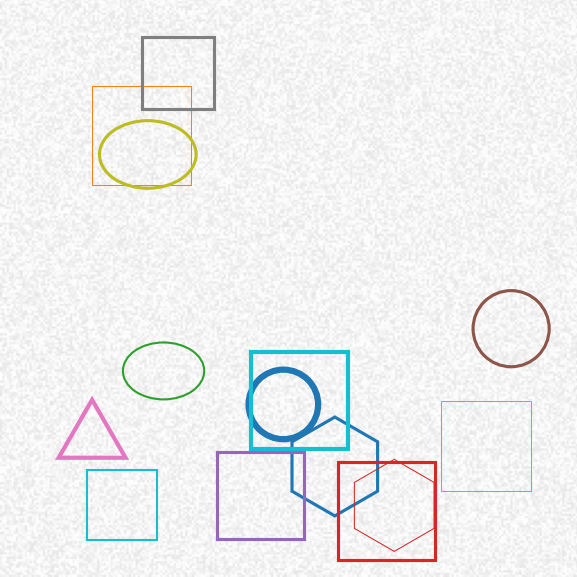[{"shape": "hexagon", "thickness": 1.5, "radius": 0.43, "center": [0.58, 0.191]}, {"shape": "circle", "thickness": 3, "radius": 0.3, "center": [0.491, 0.299]}, {"shape": "square", "thickness": 0.5, "radius": 0.43, "center": [0.246, 0.764]}, {"shape": "oval", "thickness": 1, "radius": 0.35, "center": [0.283, 0.357]}, {"shape": "hexagon", "thickness": 0.5, "radius": 0.4, "center": [0.683, 0.124]}, {"shape": "square", "thickness": 1.5, "radius": 0.42, "center": [0.67, 0.115]}, {"shape": "square", "thickness": 1.5, "radius": 0.37, "center": [0.451, 0.141]}, {"shape": "circle", "thickness": 1.5, "radius": 0.33, "center": [0.885, 0.43]}, {"shape": "square", "thickness": 0.5, "radius": 0.39, "center": [0.842, 0.227]}, {"shape": "triangle", "thickness": 2, "radius": 0.33, "center": [0.159, 0.24]}, {"shape": "square", "thickness": 1.5, "radius": 0.31, "center": [0.309, 0.872]}, {"shape": "oval", "thickness": 1.5, "radius": 0.42, "center": [0.256, 0.732]}, {"shape": "square", "thickness": 1, "radius": 0.3, "center": [0.212, 0.124]}, {"shape": "square", "thickness": 2, "radius": 0.42, "center": [0.519, 0.305]}]